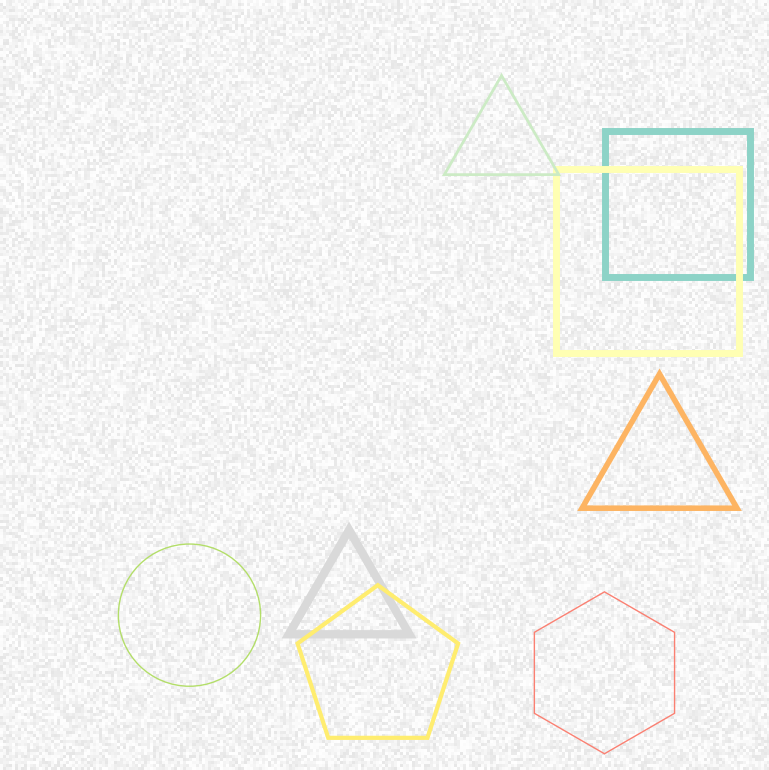[{"shape": "square", "thickness": 2.5, "radius": 0.47, "center": [0.88, 0.735]}, {"shape": "square", "thickness": 2.5, "radius": 0.6, "center": [0.841, 0.661]}, {"shape": "hexagon", "thickness": 0.5, "radius": 0.53, "center": [0.785, 0.126]}, {"shape": "triangle", "thickness": 2, "radius": 0.58, "center": [0.857, 0.398]}, {"shape": "circle", "thickness": 0.5, "radius": 0.46, "center": [0.246, 0.201]}, {"shape": "triangle", "thickness": 3, "radius": 0.45, "center": [0.453, 0.221]}, {"shape": "triangle", "thickness": 1, "radius": 0.43, "center": [0.651, 0.816]}, {"shape": "pentagon", "thickness": 1.5, "radius": 0.55, "center": [0.491, 0.13]}]